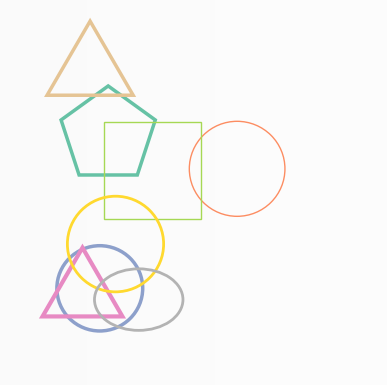[{"shape": "pentagon", "thickness": 2.5, "radius": 0.64, "center": [0.279, 0.649]}, {"shape": "circle", "thickness": 1, "radius": 0.62, "center": [0.612, 0.562]}, {"shape": "circle", "thickness": 2.5, "radius": 0.55, "center": [0.258, 0.251]}, {"shape": "triangle", "thickness": 3, "radius": 0.59, "center": [0.213, 0.238]}, {"shape": "square", "thickness": 1, "radius": 0.63, "center": [0.394, 0.557]}, {"shape": "circle", "thickness": 2, "radius": 0.62, "center": [0.298, 0.366]}, {"shape": "triangle", "thickness": 2.5, "radius": 0.64, "center": [0.233, 0.817]}, {"shape": "oval", "thickness": 2, "radius": 0.57, "center": [0.358, 0.222]}]